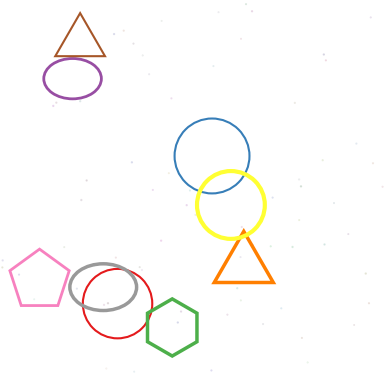[{"shape": "circle", "thickness": 1.5, "radius": 0.45, "center": [0.305, 0.211]}, {"shape": "circle", "thickness": 1.5, "radius": 0.49, "center": [0.551, 0.595]}, {"shape": "hexagon", "thickness": 2.5, "radius": 0.37, "center": [0.447, 0.149]}, {"shape": "oval", "thickness": 2, "radius": 0.37, "center": [0.189, 0.796]}, {"shape": "triangle", "thickness": 2.5, "radius": 0.44, "center": [0.633, 0.31]}, {"shape": "circle", "thickness": 3, "radius": 0.44, "center": [0.6, 0.468]}, {"shape": "triangle", "thickness": 1.5, "radius": 0.37, "center": [0.208, 0.891]}, {"shape": "pentagon", "thickness": 2, "radius": 0.41, "center": [0.103, 0.272]}, {"shape": "oval", "thickness": 2.5, "radius": 0.43, "center": [0.268, 0.254]}]